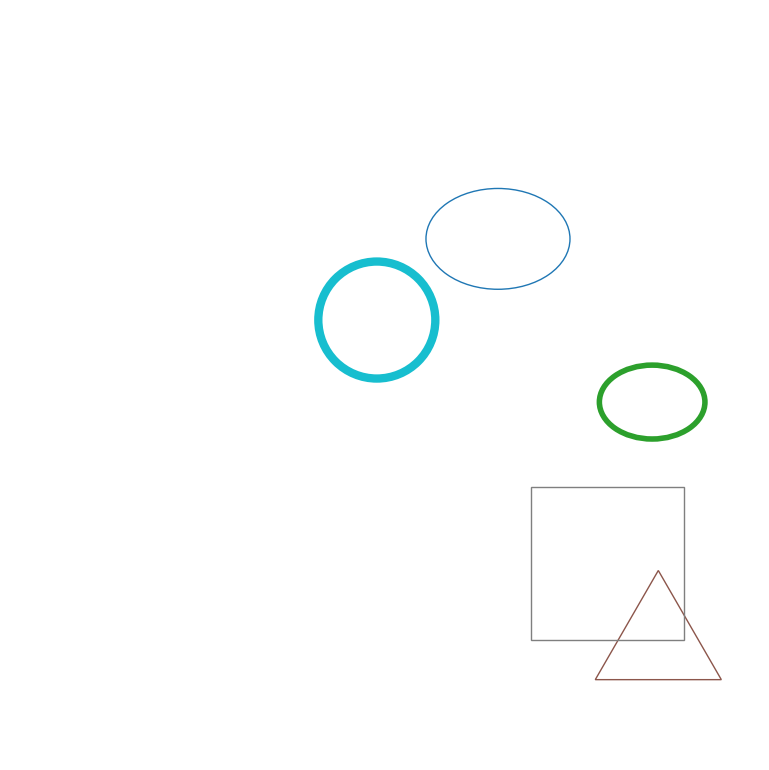[{"shape": "oval", "thickness": 0.5, "radius": 0.47, "center": [0.647, 0.69]}, {"shape": "oval", "thickness": 2, "radius": 0.34, "center": [0.847, 0.478]}, {"shape": "triangle", "thickness": 0.5, "radius": 0.47, "center": [0.855, 0.165]}, {"shape": "square", "thickness": 0.5, "radius": 0.5, "center": [0.789, 0.268]}, {"shape": "circle", "thickness": 3, "radius": 0.38, "center": [0.489, 0.584]}]